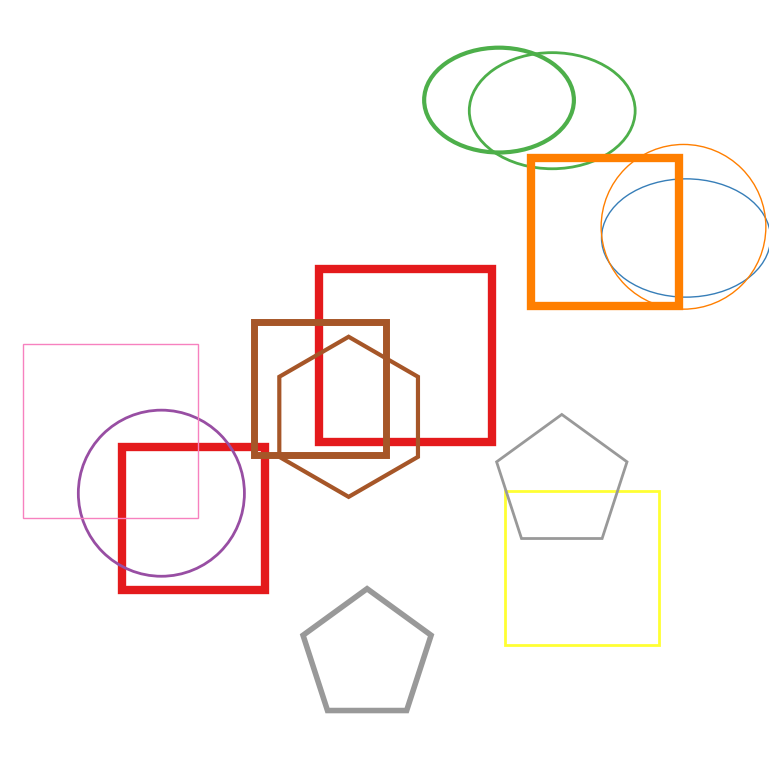[{"shape": "square", "thickness": 3, "radius": 0.56, "center": [0.527, 0.539]}, {"shape": "square", "thickness": 3, "radius": 0.46, "center": [0.251, 0.327]}, {"shape": "oval", "thickness": 0.5, "radius": 0.55, "center": [0.891, 0.691]}, {"shape": "oval", "thickness": 1, "radius": 0.54, "center": [0.717, 0.856]}, {"shape": "oval", "thickness": 1.5, "radius": 0.49, "center": [0.648, 0.87]}, {"shape": "circle", "thickness": 1, "radius": 0.54, "center": [0.21, 0.359]}, {"shape": "circle", "thickness": 0.5, "radius": 0.53, "center": [0.888, 0.705]}, {"shape": "square", "thickness": 3, "radius": 0.48, "center": [0.786, 0.699]}, {"shape": "square", "thickness": 1, "radius": 0.5, "center": [0.756, 0.262]}, {"shape": "hexagon", "thickness": 1.5, "radius": 0.52, "center": [0.453, 0.459]}, {"shape": "square", "thickness": 2.5, "radius": 0.43, "center": [0.415, 0.496]}, {"shape": "square", "thickness": 0.5, "radius": 0.57, "center": [0.144, 0.44]}, {"shape": "pentagon", "thickness": 1, "radius": 0.45, "center": [0.73, 0.373]}, {"shape": "pentagon", "thickness": 2, "radius": 0.44, "center": [0.477, 0.148]}]